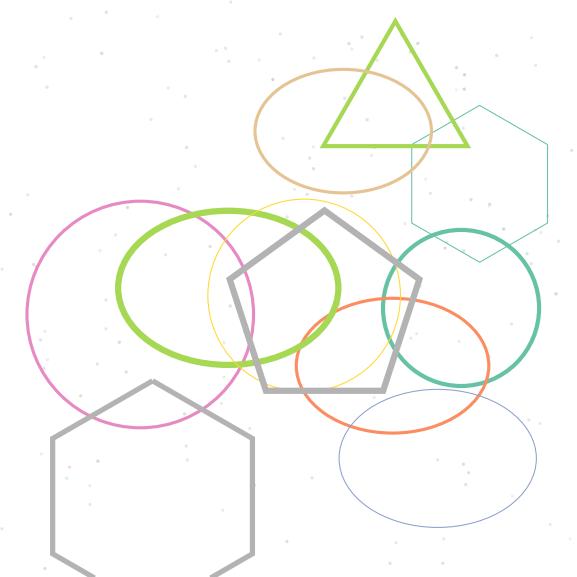[{"shape": "hexagon", "thickness": 0.5, "radius": 0.68, "center": [0.831, 0.681]}, {"shape": "circle", "thickness": 2, "radius": 0.68, "center": [0.798, 0.466]}, {"shape": "oval", "thickness": 1.5, "radius": 0.83, "center": [0.68, 0.366]}, {"shape": "oval", "thickness": 0.5, "radius": 0.85, "center": [0.758, 0.205]}, {"shape": "circle", "thickness": 1.5, "radius": 0.98, "center": [0.243, 0.455]}, {"shape": "oval", "thickness": 3, "radius": 0.95, "center": [0.395, 0.501]}, {"shape": "triangle", "thickness": 2, "radius": 0.72, "center": [0.685, 0.818]}, {"shape": "circle", "thickness": 0.5, "radius": 0.83, "center": [0.527, 0.488]}, {"shape": "oval", "thickness": 1.5, "radius": 0.76, "center": [0.594, 0.772]}, {"shape": "hexagon", "thickness": 2.5, "radius": 1.0, "center": [0.264, 0.14]}, {"shape": "pentagon", "thickness": 3, "radius": 0.86, "center": [0.562, 0.462]}]